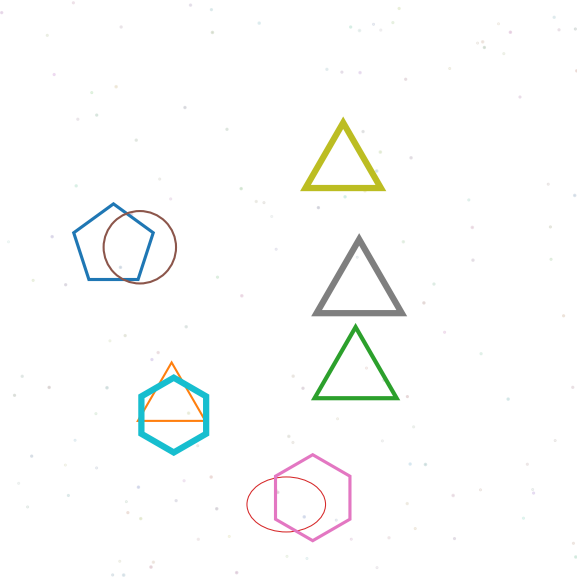[{"shape": "pentagon", "thickness": 1.5, "radius": 0.36, "center": [0.196, 0.574]}, {"shape": "triangle", "thickness": 1, "radius": 0.34, "center": [0.297, 0.304]}, {"shape": "triangle", "thickness": 2, "radius": 0.41, "center": [0.616, 0.351]}, {"shape": "oval", "thickness": 0.5, "radius": 0.34, "center": [0.496, 0.126]}, {"shape": "circle", "thickness": 1, "radius": 0.31, "center": [0.242, 0.571]}, {"shape": "hexagon", "thickness": 1.5, "radius": 0.37, "center": [0.542, 0.137]}, {"shape": "triangle", "thickness": 3, "radius": 0.43, "center": [0.622, 0.499]}, {"shape": "triangle", "thickness": 3, "radius": 0.38, "center": [0.594, 0.711]}, {"shape": "hexagon", "thickness": 3, "radius": 0.32, "center": [0.301, 0.28]}]